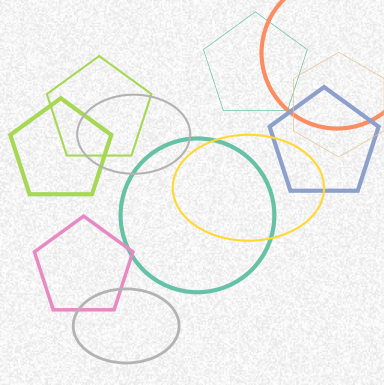[{"shape": "circle", "thickness": 3, "radius": 1.0, "center": [0.513, 0.441]}, {"shape": "pentagon", "thickness": 0.5, "radius": 0.71, "center": [0.663, 0.827]}, {"shape": "circle", "thickness": 3, "radius": 0.98, "center": [0.876, 0.862]}, {"shape": "pentagon", "thickness": 3, "radius": 0.74, "center": [0.842, 0.625]}, {"shape": "pentagon", "thickness": 2.5, "radius": 0.67, "center": [0.217, 0.304]}, {"shape": "pentagon", "thickness": 1.5, "radius": 0.71, "center": [0.258, 0.712]}, {"shape": "pentagon", "thickness": 3, "radius": 0.69, "center": [0.158, 0.607]}, {"shape": "oval", "thickness": 1.5, "radius": 0.98, "center": [0.645, 0.512]}, {"shape": "hexagon", "thickness": 0.5, "radius": 0.68, "center": [0.88, 0.728]}, {"shape": "oval", "thickness": 2, "radius": 0.69, "center": [0.328, 0.153]}, {"shape": "oval", "thickness": 1.5, "radius": 0.73, "center": [0.347, 0.651]}]